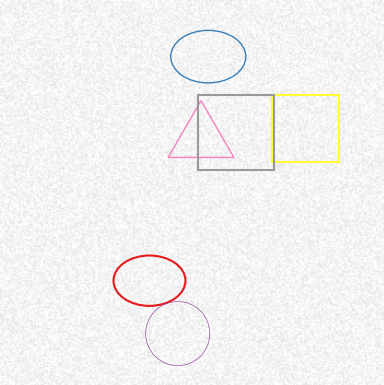[{"shape": "oval", "thickness": 1.5, "radius": 0.47, "center": [0.388, 0.271]}, {"shape": "oval", "thickness": 1, "radius": 0.49, "center": [0.541, 0.853]}, {"shape": "circle", "thickness": 0.5, "radius": 0.42, "center": [0.462, 0.134]}, {"shape": "square", "thickness": 1.5, "radius": 0.43, "center": [0.794, 0.666]}, {"shape": "triangle", "thickness": 1, "radius": 0.49, "center": [0.522, 0.64]}, {"shape": "square", "thickness": 1.5, "radius": 0.49, "center": [0.613, 0.656]}]